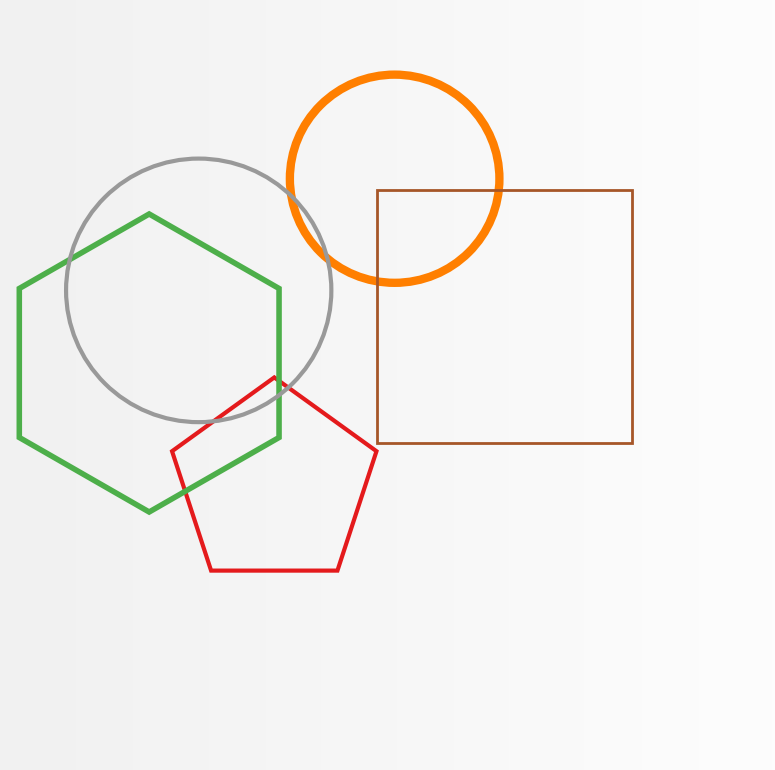[{"shape": "pentagon", "thickness": 1.5, "radius": 0.69, "center": [0.354, 0.371]}, {"shape": "hexagon", "thickness": 2, "radius": 0.97, "center": [0.192, 0.529]}, {"shape": "circle", "thickness": 3, "radius": 0.68, "center": [0.509, 0.768]}, {"shape": "square", "thickness": 1, "radius": 0.82, "center": [0.651, 0.589]}, {"shape": "circle", "thickness": 1.5, "radius": 0.86, "center": [0.256, 0.623]}]